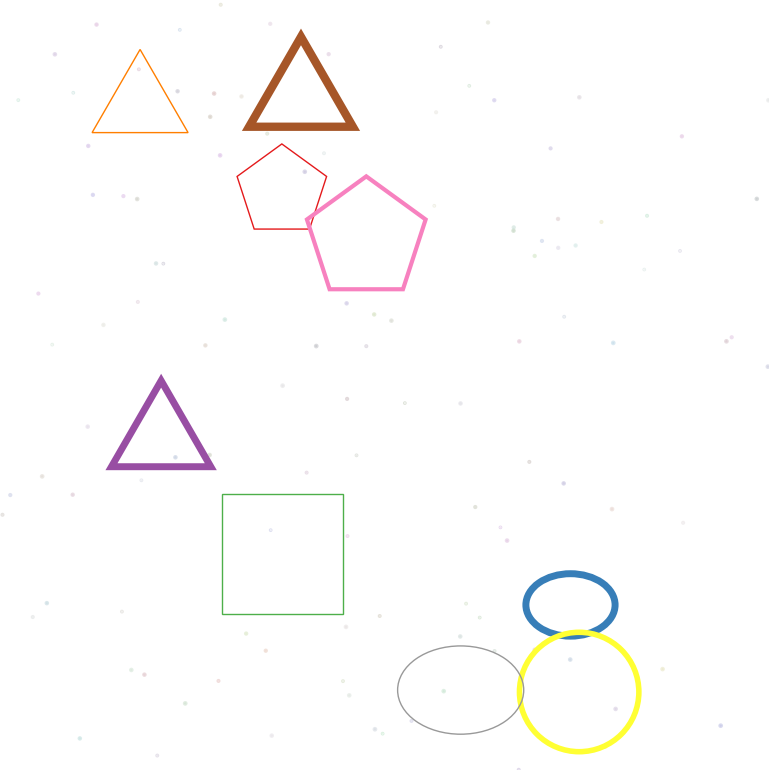[{"shape": "pentagon", "thickness": 0.5, "radius": 0.31, "center": [0.366, 0.752]}, {"shape": "oval", "thickness": 2.5, "radius": 0.29, "center": [0.741, 0.214]}, {"shape": "square", "thickness": 0.5, "radius": 0.39, "center": [0.367, 0.28]}, {"shape": "triangle", "thickness": 2.5, "radius": 0.37, "center": [0.209, 0.431]}, {"shape": "triangle", "thickness": 0.5, "radius": 0.36, "center": [0.182, 0.864]}, {"shape": "circle", "thickness": 2, "radius": 0.39, "center": [0.752, 0.101]}, {"shape": "triangle", "thickness": 3, "radius": 0.39, "center": [0.391, 0.874]}, {"shape": "pentagon", "thickness": 1.5, "radius": 0.41, "center": [0.476, 0.69]}, {"shape": "oval", "thickness": 0.5, "radius": 0.41, "center": [0.598, 0.104]}]